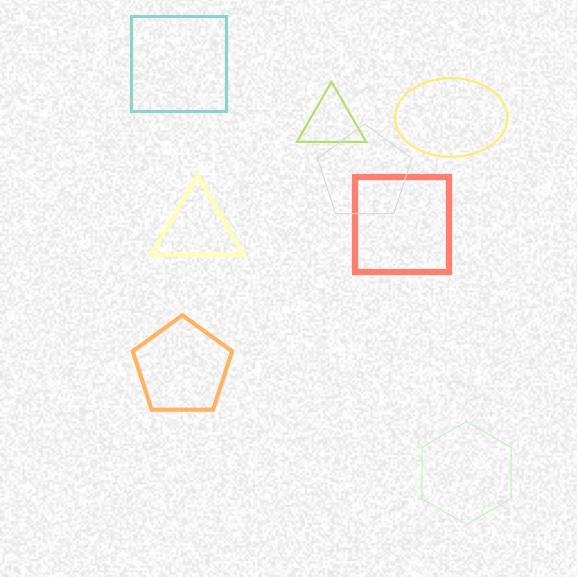[{"shape": "square", "thickness": 1.5, "radius": 0.41, "center": [0.309, 0.889]}, {"shape": "triangle", "thickness": 2, "radius": 0.46, "center": [0.342, 0.604]}, {"shape": "square", "thickness": 3, "radius": 0.41, "center": [0.696, 0.611]}, {"shape": "pentagon", "thickness": 2, "radius": 0.45, "center": [0.316, 0.363]}, {"shape": "triangle", "thickness": 1, "radius": 0.35, "center": [0.574, 0.788]}, {"shape": "pentagon", "thickness": 0.5, "radius": 0.43, "center": [0.631, 0.699]}, {"shape": "hexagon", "thickness": 0.5, "radius": 0.45, "center": [0.808, 0.18]}, {"shape": "oval", "thickness": 1, "radius": 0.49, "center": [0.781, 0.796]}]